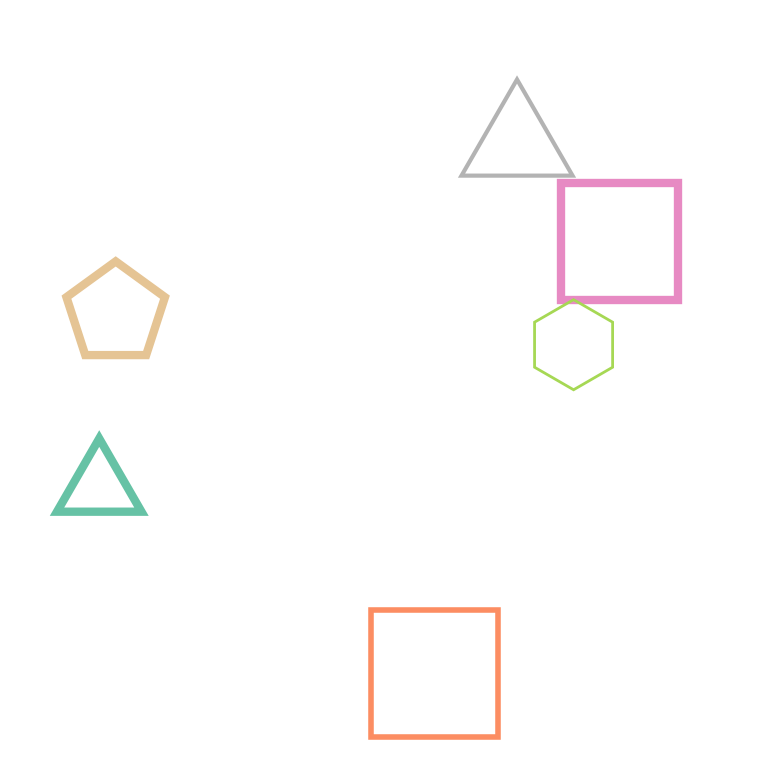[{"shape": "triangle", "thickness": 3, "radius": 0.32, "center": [0.129, 0.367]}, {"shape": "square", "thickness": 2, "radius": 0.41, "center": [0.565, 0.126]}, {"shape": "square", "thickness": 3, "radius": 0.38, "center": [0.805, 0.687]}, {"shape": "hexagon", "thickness": 1, "radius": 0.29, "center": [0.745, 0.552]}, {"shape": "pentagon", "thickness": 3, "radius": 0.34, "center": [0.15, 0.593]}, {"shape": "triangle", "thickness": 1.5, "radius": 0.42, "center": [0.671, 0.814]}]